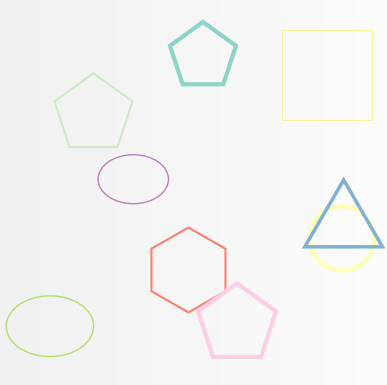[{"shape": "pentagon", "thickness": 3, "radius": 0.45, "center": [0.524, 0.854]}, {"shape": "circle", "thickness": 3, "radius": 0.42, "center": [0.883, 0.381]}, {"shape": "hexagon", "thickness": 1.5, "radius": 0.55, "center": [0.486, 0.299]}, {"shape": "triangle", "thickness": 2.5, "radius": 0.58, "center": [0.887, 0.417]}, {"shape": "oval", "thickness": 1, "radius": 0.56, "center": [0.129, 0.153]}, {"shape": "pentagon", "thickness": 3, "radius": 0.53, "center": [0.612, 0.159]}, {"shape": "oval", "thickness": 1, "radius": 0.45, "center": [0.344, 0.534]}, {"shape": "pentagon", "thickness": 1.5, "radius": 0.53, "center": [0.241, 0.704]}, {"shape": "square", "thickness": 0.5, "radius": 0.58, "center": [0.844, 0.805]}]